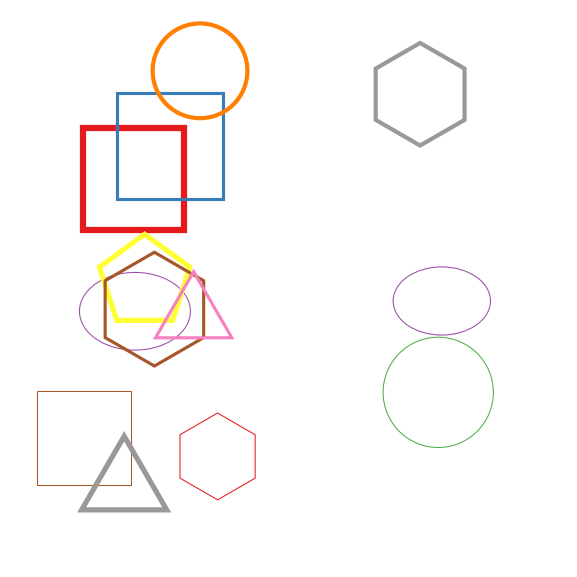[{"shape": "square", "thickness": 3, "radius": 0.44, "center": [0.231, 0.69]}, {"shape": "hexagon", "thickness": 0.5, "radius": 0.38, "center": [0.377, 0.209]}, {"shape": "square", "thickness": 1.5, "radius": 0.46, "center": [0.294, 0.746]}, {"shape": "circle", "thickness": 0.5, "radius": 0.48, "center": [0.759, 0.32]}, {"shape": "oval", "thickness": 0.5, "radius": 0.42, "center": [0.765, 0.478]}, {"shape": "oval", "thickness": 0.5, "radius": 0.48, "center": [0.234, 0.46]}, {"shape": "circle", "thickness": 2, "radius": 0.41, "center": [0.346, 0.876]}, {"shape": "pentagon", "thickness": 2.5, "radius": 0.41, "center": [0.25, 0.511]}, {"shape": "square", "thickness": 0.5, "radius": 0.41, "center": [0.146, 0.24]}, {"shape": "hexagon", "thickness": 1.5, "radius": 0.49, "center": [0.267, 0.464]}, {"shape": "triangle", "thickness": 1.5, "radius": 0.38, "center": [0.335, 0.452]}, {"shape": "triangle", "thickness": 2.5, "radius": 0.43, "center": [0.215, 0.159]}, {"shape": "hexagon", "thickness": 2, "radius": 0.44, "center": [0.727, 0.836]}]